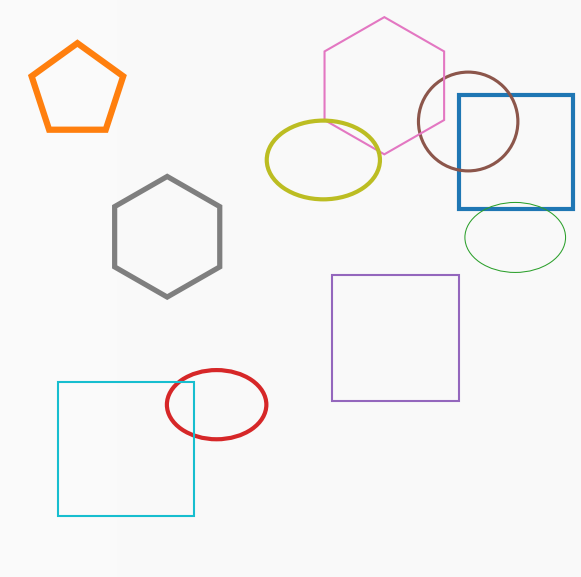[{"shape": "square", "thickness": 2, "radius": 0.49, "center": [0.888, 0.736]}, {"shape": "pentagon", "thickness": 3, "radius": 0.41, "center": [0.133, 0.842]}, {"shape": "oval", "thickness": 0.5, "radius": 0.43, "center": [0.886, 0.588]}, {"shape": "oval", "thickness": 2, "radius": 0.43, "center": [0.373, 0.298]}, {"shape": "square", "thickness": 1, "radius": 0.54, "center": [0.681, 0.413]}, {"shape": "circle", "thickness": 1.5, "radius": 0.43, "center": [0.805, 0.789]}, {"shape": "hexagon", "thickness": 1, "radius": 0.59, "center": [0.661, 0.851]}, {"shape": "hexagon", "thickness": 2.5, "radius": 0.52, "center": [0.288, 0.589]}, {"shape": "oval", "thickness": 2, "radius": 0.49, "center": [0.556, 0.722]}, {"shape": "square", "thickness": 1, "radius": 0.58, "center": [0.217, 0.222]}]